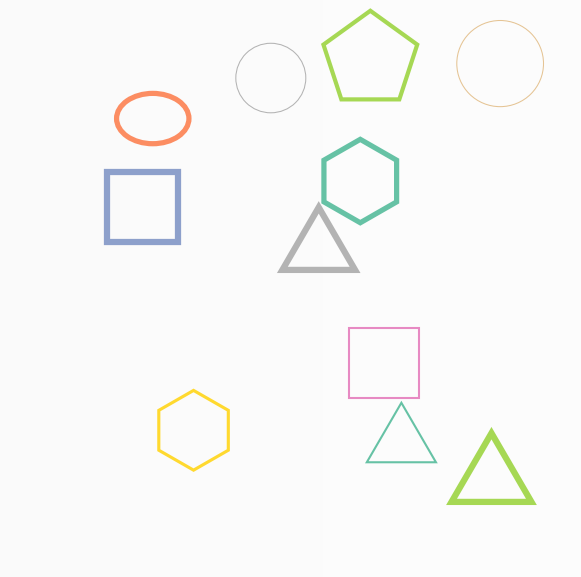[{"shape": "triangle", "thickness": 1, "radius": 0.34, "center": [0.691, 0.233]}, {"shape": "hexagon", "thickness": 2.5, "radius": 0.36, "center": [0.62, 0.686]}, {"shape": "oval", "thickness": 2.5, "radius": 0.31, "center": [0.263, 0.794]}, {"shape": "square", "thickness": 3, "radius": 0.3, "center": [0.245, 0.641]}, {"shape": "square", "thickness": 1, "radius": 0.3, "center": [0.66, 0.371]}, {"shape": "pentagon", "thickness": 2, "radius": 0.42, "center": [0.637, 0.896]}, {"shape": "triangle", "thickness": 3, "radius": 0.4, "center": [0.846, 0.17]}, {"shape": "hexagon", "thickness": 1.5, "radius": 0.35, "center": [0.333, 0.254]}, {"shape": "circle", "thickness": 0.5, "radius": 0.37, "center": [0.86, 0.889]}, {"shape": "triangle", "thickness": 3, "radius": 0.36, "center": [0.548, 0.568]}, {"shape": "circle", "thickness": 0.5, "radius": 0.3, "center": [0.466, 0.864]}]